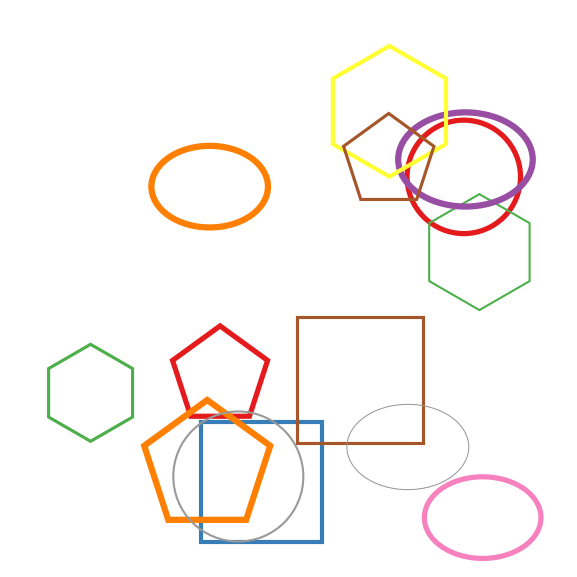[{"shape": "circle", "thickness": 2.5, "radius": 0.49, "center": [0.803, 0.693]}, {"shape": "pentagon", "thickness": 2.5, "radius": 0.43, "center": [0.381, 0.348]}, {"shape": "square", "thickness": 2, "radius": 0.52, "center": [0.453, 0.165]}, {"shape": "hexagon", "thickness": 1, "radius": 0.5, "center": [0.83, 0.563]}, {"shape": "hexagon", "thickness": 1.5, "radius": 0.42, "center": [0.157, 0.319]}, {"shape": "oval", "thickness": 3, "radius": 0.58, "center": [0.806, 0.723]}, {"shape": "oval", "thickness": 3, "radius": 0.5, "center": [0.363, 0.676]}, {"shape": "pentagon", "thickness": 3, "radius": 0.57, "center": [0.359, 0.192]}, {"shape": "hexagon", "thickness": 2, "radius": 0.57, "center": [0.674, 0.806]}, {"shape": "square", "thickness": 1.5, "radius": 0.55, "center": [0.623, 0.341]}, {"shape": "pentagon", "thickness": 1.5, "radius": 0.41, "center": [0.673, 0.72]}, {"shape": "oval", "thickness": 2.5, "radius": 0.5, "center": [0.836, 0.103]}, {"shape": "circle", "thickness": 1, "radius": 0.56, "center": [0.413, 0.174]}, {"shape": "oval", "thickness": 0.5, "radius": 0.53, "center": [0.706, 0.225]}]